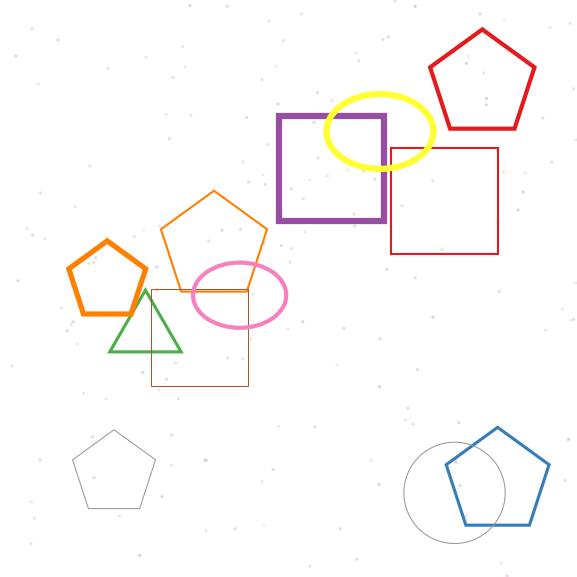[{"shape": "square", "thickness": 1, "radius": 0.46, "center": [0.769, 0.651]}, {"shape": "pentagon", "thickness": 2, "radius": 0.47, "center": [0.835, 0.853]}, {"shape": "pentagon", "thickness": 1.5, "radius": 0.47, "center": [0.862, 0.166]}, {"shape": "triangle", "thickness": 1.5, "radius": 0.36, "center": [0.252, 0.425]}, {"shape": "square", "thickness": 3, "radius": 0.45, "center": [0.574, 0.708]}, {"shape": "pentagon", "thickness": 2.5, "radius": 0.35, "center": [0.186, 0.512]}, {"shape": "pentagon", "thickness": 1, "radius": 0.48, "center": [0.371, 0.572]}, {"shape": "oval", "thickness": 3, "radius": 0.46, "center": [0.658, 0.771]}, {"shape": "square", "thickness": 0.5, "radius": 0.42, "center": [0.345, 0.415]}, {"shape": "oval", "thickness": 2, "radius": 0.4, "center": [0.415, 0.488]}, {"shape": "pentagon", "thickness": 0.5, "radius": 0.38, "center": [0.197, 0.18]}, {"shape": "circle", "thickness": 0.5, "radius": 0.44, "center": [0.787, 0.146]}]